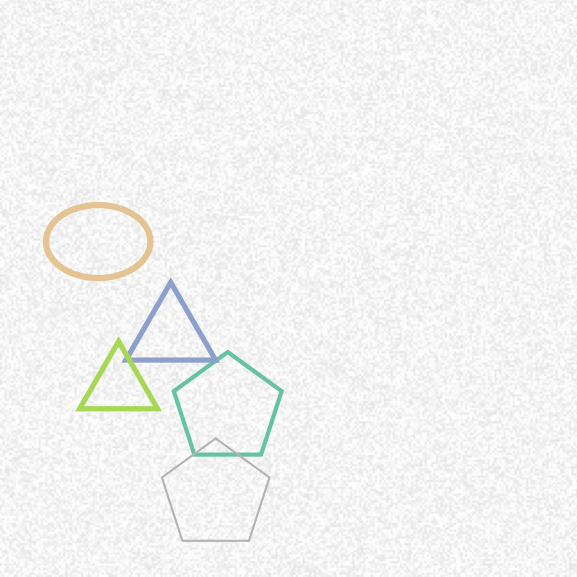[{"shape": "pentagon", "thickness": 2, "radius": 0.49, "center": [0.394, 0.291]}, {"shape": "triangle", "thickness": 2.5, "radius": 0.45, "center": [0.296, 0.421]}, {"shape": "triangle", "thickness": 2.5, "radius": 0.39, "center": [0.205, 0.33]}, {"shape": "oval", "thickness": 3, "radius": 0.45, "center": [0.17, 0.581]}, {"shape": "pentagon", "thickness": 1, "radius": 0.49, "center": [0.373, 0.142]}]